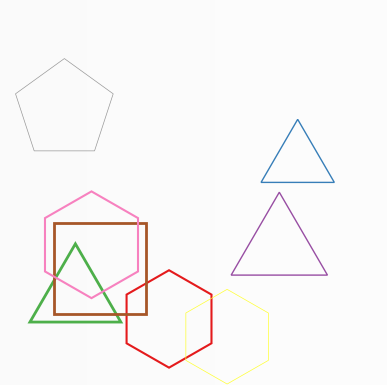[{"shape": "hexagon", "thickness": 1.5, "radius": 0.63, "center": [0.436, 0.172]}, {"shape": "triangle", "thickness": 1, "radius": 0.55, "center": [0.768, 0.581]}, {"shape": "triangle", "thickness": 2, "radius": 0.68, "center": [0.195, 0.231]}, {"shape": "triangle", "thickness": 1, "radius": 0.72, "center": [0.721, 0.357]}, {"shape": "hexagon", "thickness": 0.5, "radius": 0.61, "center": [0.586, 0.126]}, {"shape": "square", "thickness": 2, "radius": 0.59, "center": [0.258, 0.302]}, {"shape": "hexagon", "thickness": 1.5, "radius": 0.69, "center": [0.236, 0.364]}, {"shape": "pentagon", "thickness": 0.5, "radius": 0.66, "center": [0.166, 0.715]}]